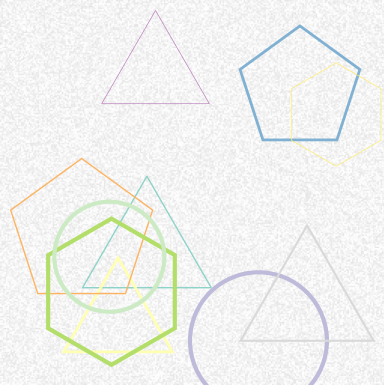[{"shape": "triangle", "thickness": 1, "radius": 0.96, "center": [0.382, 0.349]}, {"shape": "triangle", "thickness": 2, "radius": 0.81, "center": [0.307, 0.168]}, {"shape": "circle", "thickness": 3, "radius": 0.89, "center": [0.671, 0.115]}, {"shape": "pentagon", "thickness": 2, "radius": 0.82, "center": [0.779, 0.769]}, {"shape": "pentagon", "thickness": 1, "radius": 0.97, "center": [0.212, 0.394]}, {"shape": "hexagon", "thickness": 3, "radius": 0.95, "center": [0.29, 0.242]}, {"shape": "triangle", "thickness": 1.5, "radius": 1.0, "center": [0.798, 0.215]}, {"shape": "triangle", "thickness": 0.5, "radius": 0.81, "center": [0.404, 0.811]}, {"shape": "circle", "thickness": 3, "radius": 0.71, "center": [0.284, 0.333]}, {"shape": "hexagon", "thickness": 0.5, "radius": 0.67, "center": [0.873, 0.703]}]